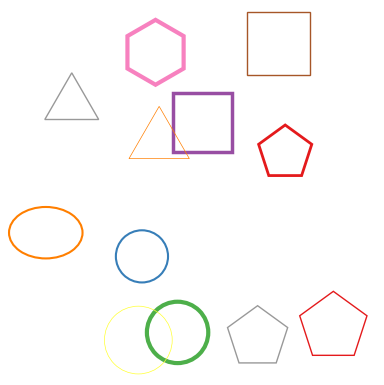[{"shape": "pentagon", "thickness": 2, "radius": 0.36, "center": [0.741, 0.603]}, {"shape": "pentagon", "thickness": 1, "radius": 0.46, "center": [0.866, 0.151]}, {"shape": "circle", "thickness": 1.5, "radius": 0.34, "center": [0.369, 0.334]}, {"shape": "circle", "thickness": 3, "radius": 0.4, "center": [0.461, 0.137]}, {"shape": "square", "thickness": 2.5, "radius": 0.38, "center": [0.526, 0.682]}, {"shape": "oval", "thickness": 1.5, "radius": 0.48, "center": [0.119, 0.396]}, {"shape": "triangle", "thickness": 0.5, "radius": 0.45, "center": [0.413, 0.633]}, {"shape": "circle", "thickness": 0.5, "radius": 0.44, "center": [0.359, 0.117]}, {"shape": "square", "thickness": 1, "radius": 0.41, "center": [0.725, 0.887]}, {"shape": "hexagon", "thickness": 3, "radius": 0.42, "center": [0.404, 0.864]}, {"shape": "pentagon", "thickness": 1, "radius": 0.41, "center": [0.669, 0.124]}, {"shape": "triangle", "thickness": 1, "radius": 0.4, "center": [0.186, 0.73]}]